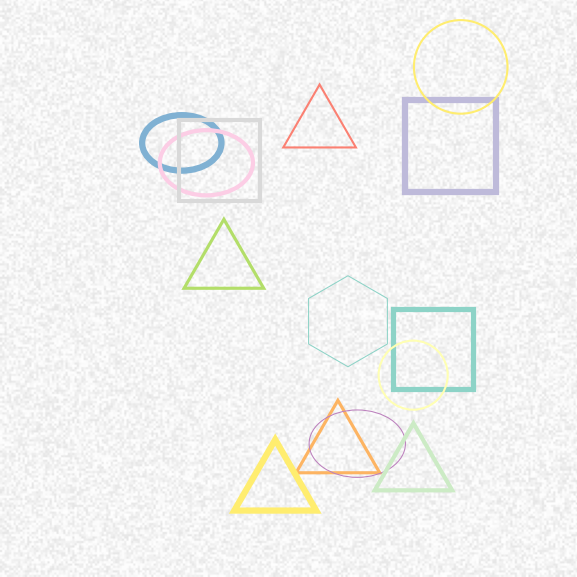[{"shape": "square", "thickness": 2.5, "radius": 0.35, "center": [0.749, 0.395]}, {"shape": "hexagon", "thickness": 0.5, "radius": 0.39, "center": [0.603, 0.443]}, {"shape": "circle", "thickness": 1, "radius": 0.3, "center": [0.715, 0.349]}, {"shape": "square", "thickness": 3, "radius": 0.39, "center": [0.78, 0.746]}, {"shape": "triangle", "thickness": 1, "radius": 0.36, "center": [0.553, 0.78]}, {"shape": "oval", "thickness": 3, "radius": 0.34, "center": [0.315, 0.752]}, {"shape": "triangle", "thickness": 1.5, "radius": 0.42, "center": [0.585, 0.222]}, {"shape": "triangle", "thickness": 1.5, "radius": 0.4, "center": [0.388, 0.54]}, {"shape": "oval", "thickness": 2, "radius": 0.4, "center": [0.357, 0.717]}, {"shape": "square", "thickness": 2, "radius": 0.35, "center": [0.38, 0.721]}, {"shape": "oval", "thickness": 0.5, "radius": 0.42, "center": [0.619, 0.231]}, {"shape": "triangle", "thickness": 2, "radius": 0.39, "center": [0.716, 0.189]}, {"shape": "circle", "thickness": 1, "radius": 0.41, "center": [0.798, 0.883]}, {"shape": "triangle", "thickness": 3, "radius": 0.41, "center": [0.477, 0.156]}]